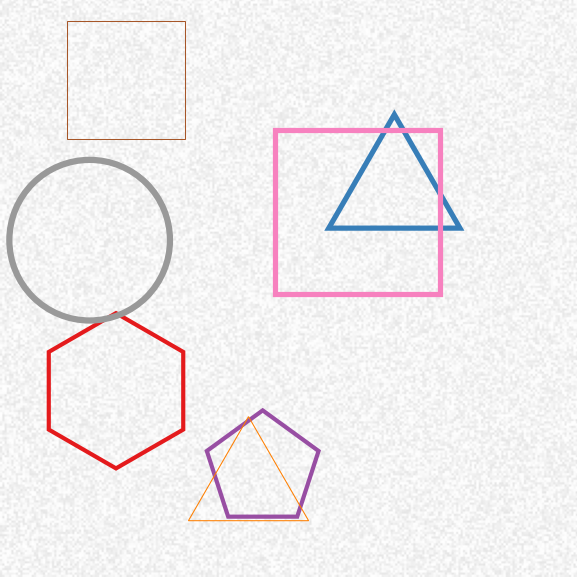[{"shape": "hexagon", "thickness": 2, "radius": 0.67, "center": [0.201, 0.322]}, {"shape": "triangle", "thickness": 2.5, "radius": 0.66, "center": [0.683, 0.67]}, {"shape": "pentagon", "thickness": 2, "radius": 0.51, "center": [0.455, 0.187]}, {"shape": "triangle", "thickness": 0.5, "radius": 0.6, "center": [0.43, 0.158]}, {"shape": "square", "thickness": 0.5, "radius": 0.51, "center": [0.218, 0.861]}, {"shape": "square", "thickness": 2.5, "radius": 0.71, "center": [0.619, 0.633]}, {"shape": "circle", "thickness": 3, "radius": 0.7, "center": [0.155, 0.583]}]